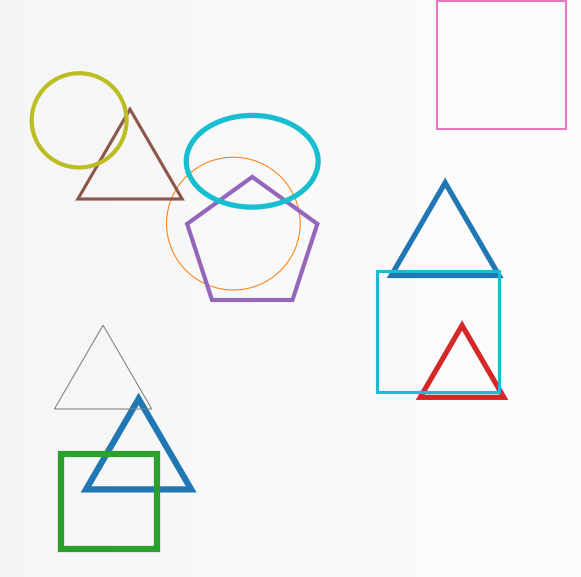[{"shape": "triangle", "thickness": 3, "radius": 0.52, "center": [0.238, 0.204]}, {"shape": "triangle", "thickness": 2.5, "radius": 0.54, "center": [0.766, 0.576]}, {"shape": "circle", "thickness": 0.5, "radius": 0.57, "center": [0.401, 0.612]}, {"shape": "square", "thickness": 3, "radius": 0.42, "center": [0.187, 0.131]}, {"shape": "triangle", "thickness": 2.5, "radius": 0.42, "center": [0.795, 0.353]}, {"shape": "pentagon", "thickness": 2, "radius": 0.59, "center": [0.434, 0.575]}, {"shape": "triangle", "thickness": 1.5, "radius": 0.52, "center": [0.224, 0.706]}, {"shape": "square", "thickness": 1, "radius": 0.55, "center": [0.863, 0.887]}, {"shape": "triangle", "thickness": 0.5, "radius": 0.48, "center": [0.177, 0.339]}, {"shape": "circle", "thickness": 2, "radius": 0.41, "center": [0.136, 0.791]}, {"shape": "oval", "thickness": 2.5, "radius": 0.57, "center": [0.434, 0.72]}, {"shape": "square", "thickness": 1.5, "radius": 0.53, "center": [0.753, 0.425]}]